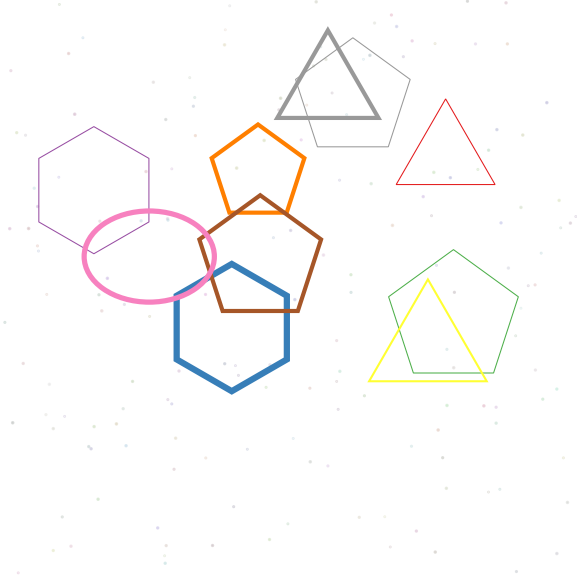[{"shape": "triangle", "thickness": 0.5, "radius": 0.49, "center": [0.772, 0.729]}, {"shape": "hexagon", "thickness": 3, "radius": 0.55, "center": [0.401, 0.432]}, {"shape": "pentagon", "thickness": 0.5, "radius": 0.59, "center": [0.785, 0.449]}, {"shape": "hexagon", "thickness": 0.5, "radius": 0.55, "center": [0.163, 0.67]}, {"shape": "pentagon", "thickness": 2, "radius": 0.42, "center": [0.447, 0.699]}, {"shape": "triangle", "thickness": 1, "radius": 0.59, "center": [0.741, 0.398]}, {"shape": "pentagon", "thickness": 2, "radius": 0.55, "center": [0.451, 0.55]}, {"shape": "oval", "thickness": 2.5, "radius": 0.56, "center": [0.258, 0.555]}, {"shape": "triangle", "thickness": 2, "radius": 0.51, "center": [0.568, 0.845]}, {"shape": "pentagon", "thickness": 0.5, "radius": 0.52, "center": [0.611, 0.829]}]